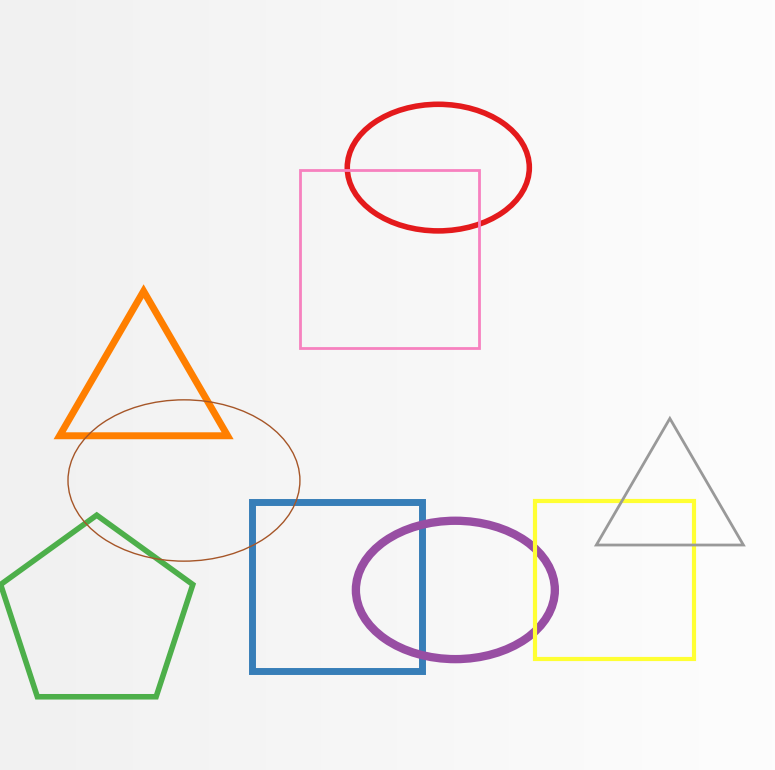[{"shape": "oval", "thickness": 2, "radius": 0.59, "center": [0.566, 0.782]}, {"shape": "square", "thickness": 2.5, "radius": 0.55, "center": [0.435, 0.238]}, {"shape": "pentagon", "thickness": 2, "radius": 0.65, "center": [0.125, 0.201]}, {"shape": "oval", "thickness": 3, "radius": 0.64, "center": [0.588, 0.234]}, {"shape": "triangle", "thickness": 2.5, "radius": 0.63, "center": [0.185, 0.497]}, {"shape": "square", "thickness": 1.5, "radius": 0.51, "center": [0.793, 0.247]}, {"shape": "oval", "thickness": 0.5, "radius": 0.75, "center": [0.237, 0.376]}, {"shape": "square", "thickness": 1, "radius": 0.58, "center": [0.503, 0.664]}, {"shape": "triangle", "thickness": 1, "radius": 0.55, "center": [0.864, 0.347]}]